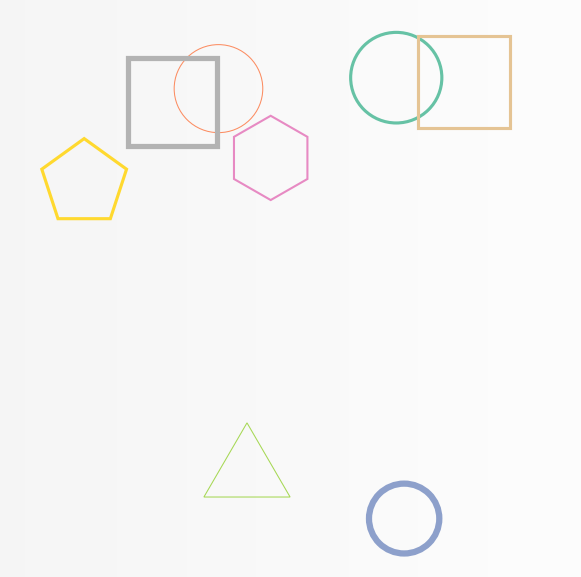[{"shape": "circle", "thickness": 1.5, "radius": 0.39, "center": [0.682, 0.865]}, {"shape": "circle", "thickness": 0.5, "radius": 0.38, "center": [0.376, 0.846]}, {"shape": "circle", "thickness": 3, "radius": 0.3, "center": [0.695, 0.101]}, {"shape": "hexagon", "thickness": 1, "radius": 0.36, "center": [0.466, 0.726]}, {"shape": "triangle", "thickness": 0.5, "radius": 0.43, "center": [0.425, 0.181]}, {"shape": "pentagon", "thickness": 1.5, "radius": 0.38, "center": [0.145, 0.682]}, {"shape": "square", "thickness": 1.5, "radius": 0.4, "center": [0.798, 0.857]}, {"shape": "square", "thickness": 2.5, "radius": 0.38, "center": [0.297, 0.822]}]